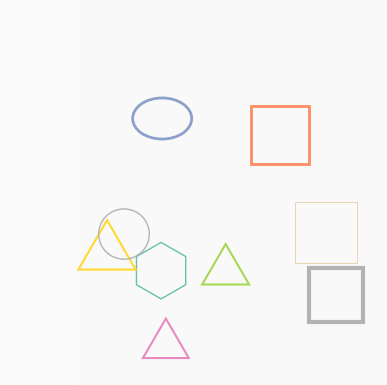[{"shape": "hexagon", "thickness": 1, "radius": 0.37, "center": [0.416, 0.297]}, {"shape": "square", "thickness": 2, "radius": 0.37, "center": [0.723, 0.65]}, {"shape": "oval", "thickness": 2, "radius": 0.38, "center": [0.419, 0.692]}, {"shape": "triangle", "thickness": 1.5, "radius": 0.34, "center": [0.428, 0.104]}, {"shape": "triangle", "thickness": 1.5, "radius": 0.35, "center": [0.582, 0.296]}, {"shape": "triangle", "thickness": 1.5, "radius": 0.43, "center": [0.276, 0.343]}, {"shape": "square", "thickness": 0.5, "radius": 0.39, "center": [0.842, 0.396]}, {"shape": "circle", "thickness": 1, "radius": 0.33, "center": [0.32, 0.392]}, {"shape": "square", "thickness": 3, "radius": 0.35, "center": [0.868, 0.234]}]